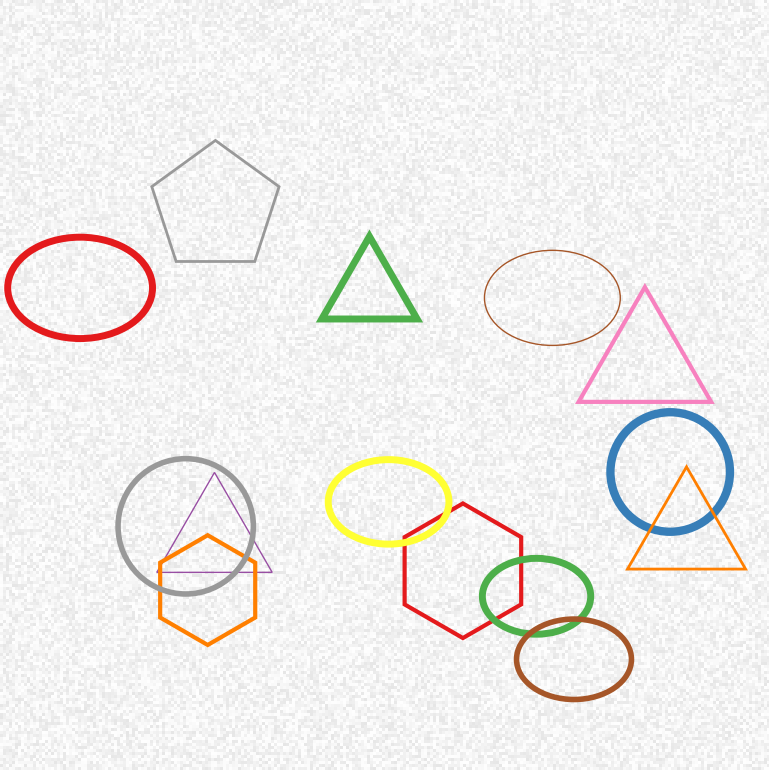[{"shape": "hexagon", "thickness": 1.5, "radius": 0.44, "center": [0.601, 0.259]}, {"shape": "oval", "thickness": 2.5, "radius": 0.47, "center": [0.104, 0.626]}, {"shape": "circle", "thickness": 3, "radius": 0.39, "center": [0.87, 0.387]}, {"shape": "triangle", "thickness": 2.5, "radius": 0.36, "center": [0.48, 0.621]}, {"shape": "oval", "thickness": 2.5, "radius": 0.35, "center": [0.697, 0.226]}, {"shape": "triangle", "thickness": 0.5, "radius": 0.43, "center": [0.279, 0.3]}, {"shape": "hexagon", "thickness": 1.5, "radius": 0.36, "center": [0.27, 0.234]}, {"shape": "triangle", "thickness": 1, "radius": 0.44, "center": [0.892, 0.305]}, {"shape": "oval", "thickness": 2.5, "radius": 0.39, "center": [0.505, 0.348]}, {"shape": "oval", "thickness": 2, "radius": 0.37, "center": [0.745, 0.144]}, {"shape": "oval", "thickness": 0.5, "radius": 0.44, "center": [0.717, 0.613]}, {"shape": "triangle", "thickness": 1.5, "radius": 0.5, "center": [0.838, 0.528]}, {"shape": "pentagon", "thickness": 1, "radius": 0.43, "center": [0.28, 0.731]}, {"shape": "circle", "thickness": 2, "radius": 0.44, "center": [0.241, 0.316]}]